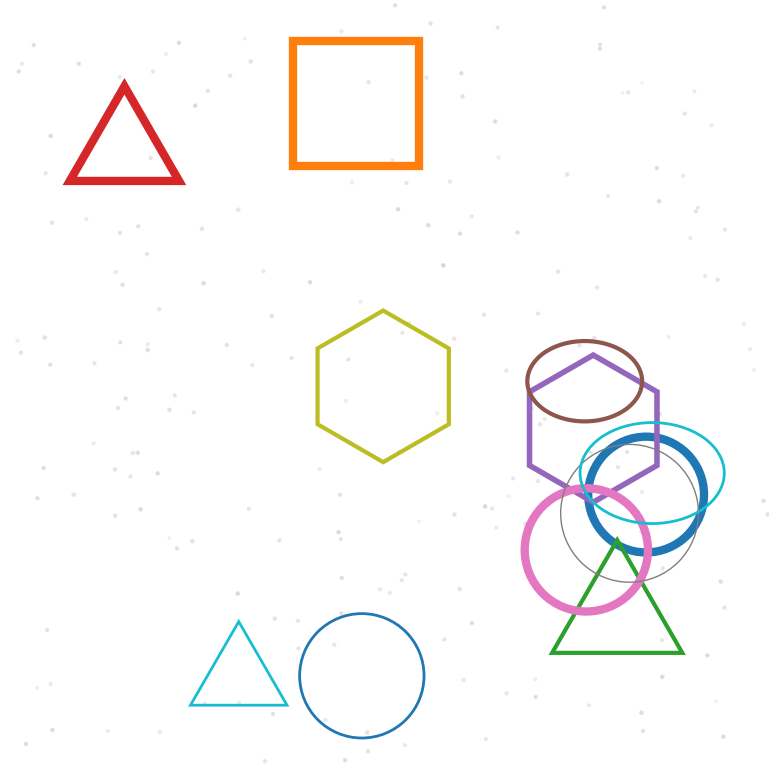[{"shape": "circle", "thickness": 3, "radius": 0.38, "center": [0.839, 0.358]}, {"shape": "circle", "thickness": 1, "radius": 0.4, "center": [0.47, 0.122]}, {"shape": "square", "thickness": 3, "radius": 0.41, "center": [0.463, 0.866]}, {"shape": "triangle", "thickness": 1.5, "radius": 0.49, "center": [0.802, 0.201]}, {"shape": "triangle", "thickness": 3, "radius": 0.41, "center": [0.162, 0.806]}, {"shape": "hexagon", "thickness": 2, "radius": 0.48, "center": [0.77, 0.443]}, {"shape": "oval", "thickness": 1.5, "radius": 0.37, "center": [0.759, 0.505]}, {"shape": "circle", "thickness": 3, "radius": 0.4, "center": [0.761, 0.286]}, {"shape": "circle", "thickness": 0.5, "radius": 0.45, "center": [0.818, 0.333]}, {"shape": "hexagon", "thickness": 1.5, "radius": 0.49, "center": [0.498, 0.498]}, {"shape": "oval", "thickness": 1, "radius": 0.47, "center": [0.847, 0.386]}, {"shape": "triangle", "thickness": 1, "radius": 0.36, "center": [0.31, 0.12]}]